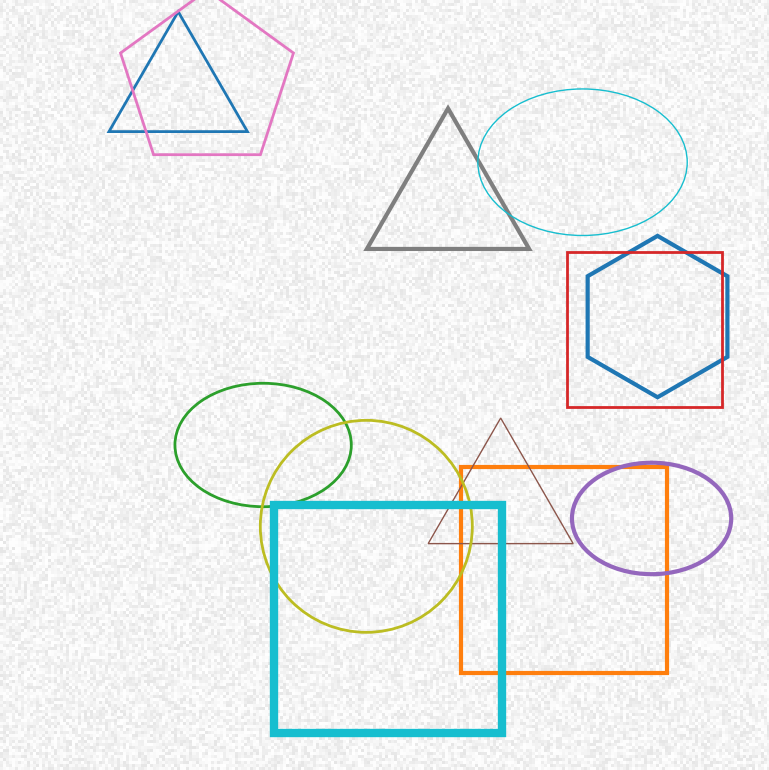[{"shape": "hexagon", "thickness": 1.5, "radius": 0.52, "center": [0.854, 0.589]}, {"shape": "triangle", "thickness": 1, "radius": 0.52, "center": [0.231, 0.881]}, {"shape": "square", "thickness": 1.5, "radius": 0.67, "center": [0.733, 0.26]}, {"shape": "oval", "thickness": 1, "radius": 0.57, "center": [0.342, 0.422]}, {"shape": "square", "thickness": 1, "radius": 0.5, "center": [0.837, 0.572]}, {"shape": "oval", "thickness": 1.5, "radius": 0.52, "center": [0.846, 0.327]}, {"shape": "triangle", "thickness": 0.5, "radius": 0.54, "center": [0.65, 0.348]}, {"shape": "pentagon", "thickness": 1, "radius": 0.59, "center": [0.269, 0.895]}, {"shape": "triangle", "thickness": 1.5, "radius": 0.61, "center": [0.582, 0.738]}, {"shape": "circle", "thickness": 1, "radius": 0.69, "center": [0.476, 0.316]}, {"shape": "oval", "thickness": 0.5, "radius": 0.68, "center": [0.757, 0.789]}, {"shape": "square", "thickness": 3, "radius": 0.74, "center": [0.504, 0.196]}]